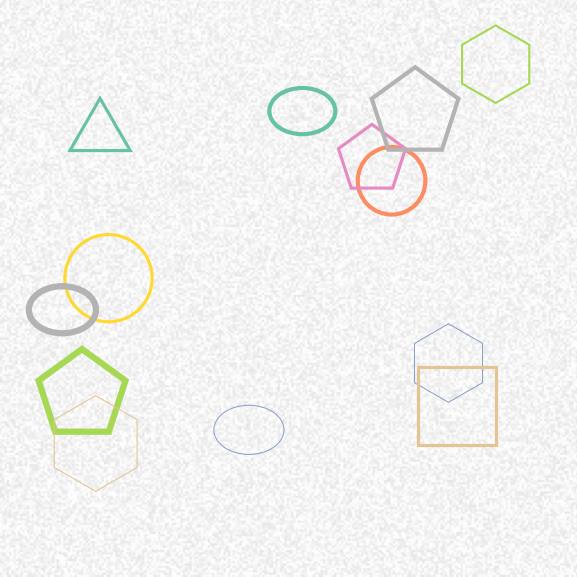[{"shape": "oval", "thickness": 2, "radius": 0.29, "center": [0.524, 0.807]}, {"shape": "triangle", "thickness": 1.5, "radius": 0.3, "center": [0.173, 0.769]}, {"shape": "circle", "thickness": 2, "radius": 0.29, "center": [0.678, 0.686]}, {"shape": "oval", "thickness": 0.5, "radius": 0.3, "center": [0.431, 0.255]}, {"shape": "hexagon", "thickness": 0.5, "radius": 0.34, "center": [0.777, 0.37]}, {"shape": "pentagon", "thickness": 1.5, "radius": 0.31, "center": [0.644, 0.723]}, {"shape": "pentagon", "thickness": 3, "radius": 0.4, "center": [0.142, 0.316]}, {"shape": "hexagon", "thickness": 1, "radius": 0.34, "center": [0.858, 0.888]}, {"shape": "circle", "thickness": 1.5, "radius": 0.38, "center": [0.188, 0.518]}, {"shape": "hexagon", "thickness": 0.5, "radius": 0.41, "center": [0.166, 0.231]}, {"shape": "square", "thickness": 1.5, "radius": 0.34, "center": [0.791, 0.296]}, {"shape": "pentagon", "thickness": 2, "radius": 0.39, "center": [0.719, 0.804]}, {"shape": "oval", "thickness": 3, "radius": 0.29, "center": [0.108, 0.463]}]